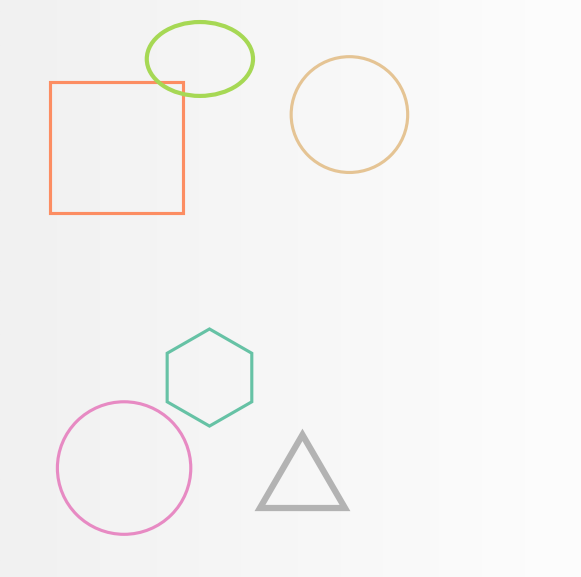[{"shape": "hexagon", "thickness": 1.5, "radius": 0.42, "center": [0.36, 0.345]}, {"shape": "square", "thickness": 1.5, "radius": 0.57, "center": [0.2, 0.744]}, {"shape": "circle", "thickness": 1.5, "radius": 0.57, "center": [0.213, 0.189]}, {"shape": "oval", "thickness": 2, "radius": 0.46, "center": [0.344, 0.897]}, {"shape": "circle", "thickness": 1.5, "radius": 0.5, "center": [0.601, 0.801]}, {"shape": "triangle", "thickness": 3, "radius": 0.42, "center": [0.52, 0.162]}]